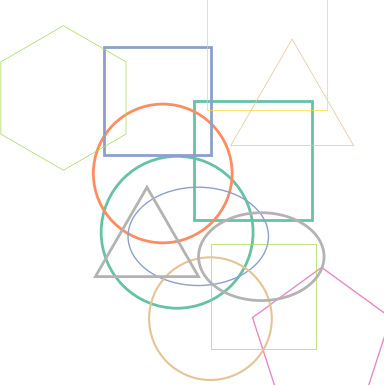[{"shape": "square", "thickness": 2, "radius": 0.77, "center": [0.656, 0.583]}, {"shape": "circle", "thickness": 2, "radius": 0.99, "center": [0.46, 0.397]}, {"shape": "circle", "thickness": 2, "radius": 0.9, "center": [0.423, 0.549]}, {"shape": "oval", "thickness": 1, "radius": 0.91, "center": [0.515, 0.386]}, {"shape": "square", "thickness": 2, "radius": 0.7, "center": [0.409, 0.737]}, {"shape": "pentagon", "thickness": 1, "radius": 0.94, "center": [0.835, 0.117]}, {"shape": "hexagon", "thickness": 0.5, "radius": 0.94, "center": [0.165, 0.746]}, {"shape": "square", "thickness": 0.5, "radius": 0.68, "center": [0.683, 0.23]}, {"shape": "square", "thickness": 0.5, "radius": 0.78, "center": [0.693, 0.869]}, {"shape": "circle", "thickness": 1.5, "radius": 0.8, "center": [0.547, 0.172]}, {"shape": "triangle", "thickness": 0.5, "radius": 0.92, "center": [0.759, 0.714]}, {"shape": "oval", "thickness": 2, "radius": 0.81, "center": [0.679, 0.333]}, {"shape": "triangle", "thickness": 2, "radius": 0.77, "center": [0.382, 0.359]}]